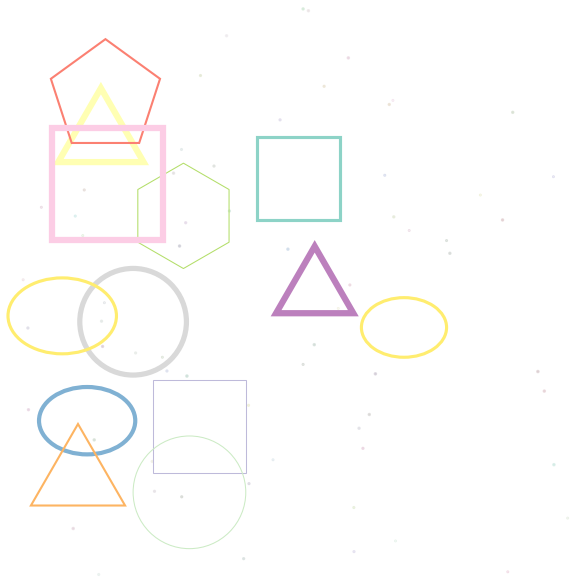[{"shape": "square", "thickness": 1.5, "radius": 0.36, "center": [0.517, 0.69]}, {"shape": "triangle", "thickness": 3, "radius": 0.43, "center": [0.175, 0.761]}, {"shape": "square", "thickness": 0.5, "radius": 0.4, "center": [0.346, 0.261]}, {"shape": "pentagon", "thickness": 1, "radius": 0.5, "center": [0.183, 0.832]}, {"shape": "oval", "thickness": 2, "radius": 0.42, "center": [0.151, 0.271]}, {"shape": "triangle", "thickness": 1, "radius": 0.47, "center": [0.135, 0.171]}, {"shape": "hexagon", "thickness": 0.5, "radius": 0.46, "center": [0.318, 0.625]}, {"shape": "square", "thickness": 3, "radius": 0.48, "center": [0.186, 0.68]}, {"shape": "circle", "thickness": 2.5, "radius": 0.46, "center": [0.231, 0.442]}, {"shape": "triangle", "thickness": 3, "radius": 0.39, "center": [0.545, 0.495]}, {"shape": "circle", "thickness": 0.5, "radius": 0.49, "center": [0.328, 0.147]}, {"shape": "oval", "thickness": 1.5, "radius": 0.47, "center": [0.108, 0.452]}, {"shape": "oval", "thickness": 1.5, "radius": 0.37, "center": [0.7, 0.432]}]